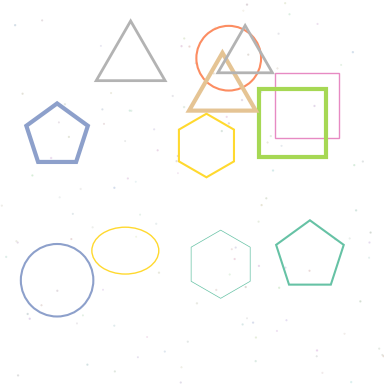[{"shape": "hexagon", "thickness": 0.5, "radius": 0.44, "center": [0.573, 0.314]}, {"shape": "pentagon", "thickness": 1.5, "radius": 0.46, "center": [0.805, 0.335]}, {"shape": "circle", "thickness": 1.5, "radius": 0.42, "center": [0.594, 0.849]}, {"shape": "circle", "thickness": 1.5, "radius": 0.47, "center": [0.148, 0.272]}, {"shape": "pentagon", "thickness": 3, "radius": 0.42, "center": [0.148, 0.647]}, {"shape": "square", "thickness": 1, "radius": 0.42, "center": [0.797, 0.726]}, {"shape": "square", "thickness": 3, "radius": 0.44, "center": [0.76, 0.681]}, {"shape": "oval", "thickness": 1, "radius": 0.43, "center": [0.326, 0.349]}, {"shape": "hexagon", "thickness": 1.5, "radius": 0.41, "center": [0.536, 0.622]}, {"shape": "triangle", "thickness": 3, "radius": 0.5, "center": [0.578, 0.763]}, {"shape": "triangle", "thickness": 2, "radius": 0.41, "center": [0.637, 0.852]}, {"shape": "triangle", "thickness": 2, "radius": 0.52, "center": [0.339, 0.842]}]